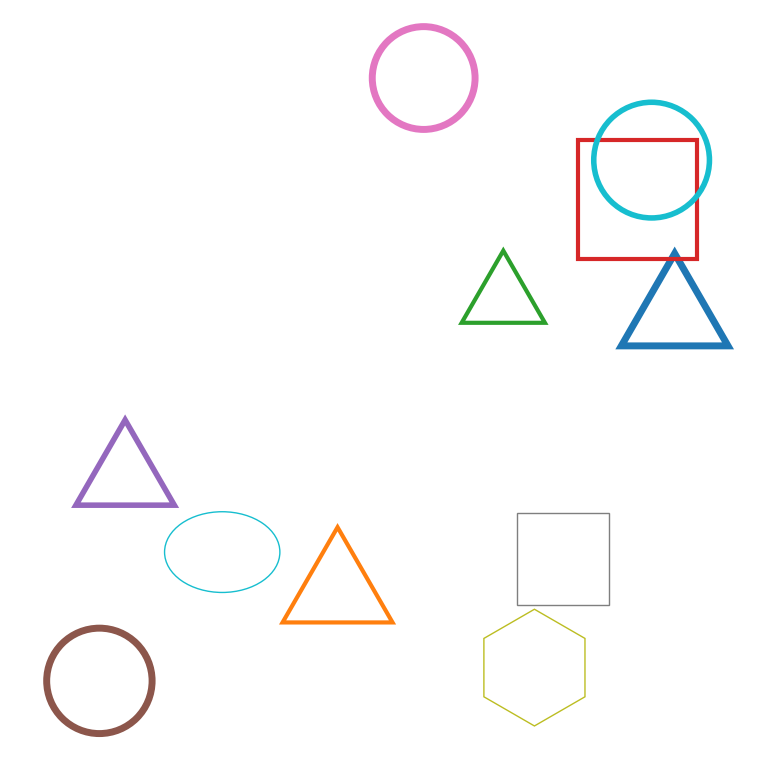[{"shape": "triangle", "thickness": 2.5, "radius": 0.4, "center": [0.876, 0.591]}, {"shape": "triangle", "thickness": 1.5, "radius": 0.41, "center": [0.438, 0.233]}, {"shape": "triangle", "thickness": 1.5, "radius": 0.31, "center": [0.654, 0.612]}, {"shape": "square", "thickness": 1.5, "radius": 0.39, "center": [0.828, 0.741]}, {"shape": "triangle", "thickness": 2, "radius": 0.37, "center": [0.162, 0.381]}, {"shape": "circle", "thickness": 2.5, "radius": 0.34, "center": [0.129, 0.116]}, {"shape": "circle", "thickness": 2.5, "radius": 0.33, "center": [0.55, 0.899]}, {"shape": "square", "thickness": 0.5, "radius": 0.3, "center": [0.732, 0.274]}, {"shape": "hexagon", "thickness": 0.5, "radius": 0.38, "center": [0.694, 0.133]}, {"shape": "circle", "thickness": 2, "radius": 0.38, "center": [0.846, 0.792]}, {"shape": "oval", "thickness": 0.5, "radius": 0.37, "center": [0.289, 0.283]}]